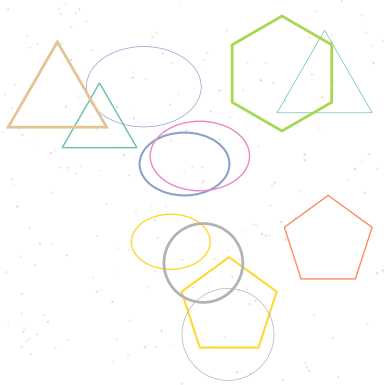[{"shape": "triangle", "thickness": 1, "radius": 0.56, "center": [0.259, 0.672]}, {"shape": "triangle", "thickness": 0.5, "radius": 0.71, "center": [0.843, 0.779]}, {"shape": "pentagon", "thickness": 1, "radius": 0.6, "center": [0.853, 0.373]}, {"shape": "oval", "thickness": 0.5, "radius": 0.75, "center": [0.374, 0.775]}, {"shape": "oval", "thickness": 1.5, "radius": 0.58, "center": [0.479, 0.574]}, {"shape": "oval", "thickness": 1, "radius": 0.65, "center": [0.519, 0.595]}, {"shape": "hexagon", "thickness": 2, "radius": 0.75, "center": [0.732, 0.809]}, {"shape": "pentagon", "thickness": 1.5, "radius": 0.65, "center": [0.595, 0.202]}, {"shape": "oval", "thickness": 1, "radius": 0.51, "center": [0.444, 0.372]}, {"shape": "triangle", "thickness": 2, "radius": 0.74, "center": [0.149, 0.744]}, {"shape": "circle", "thickness": 2, "radius": 0.51, "center": [0.528, 0.317]}, {"shape": "circle", "thickness": 0.5, "radius": 0.6, "center": [0.592, 0.131]}]